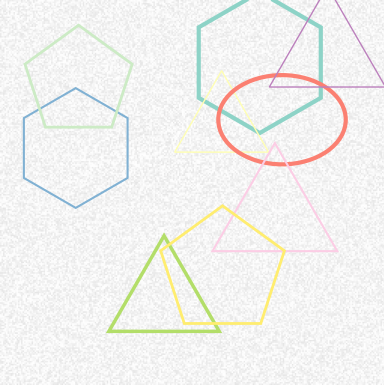[{"shape": "hexagon", "thickness": 3, "radius": 0.92, "center": [0.675, 0.837]}, {"shape": "triangle", "thickness": 1, "radius": 0.7, "center": [0.576, 0.675]}, {"shape": "oval", "thickness": 3, "radius": 0.83, "center": [0.733, 0.689]}, {"shape": "hexagon", "thickness": 1.5, "radius": 0.78, "center": [0.197, 0.616]}, {"shape": "triangle", "thickness": 2.5, "radius": 0.83, "center": [0.426, 0.222]}, {"shape": "triangle", "thickness": 1.5, "radius": 0.94, "center": [0.714, 0.441]}, {"shape": "triangle", "thickness": 1, "radius": 0.87, "center": [0.85, 0.861]}, {"shape": "pentagon", "thickness": 2, "radius": 0.73, "center": [0.204, 0.788]}, {"shape": "pentagon", "thickness": 2, "radius": 0.84, "center": [0.578, 0.296]}]